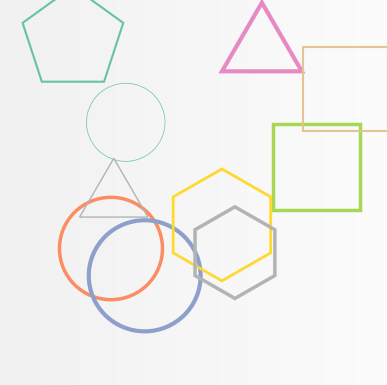[{"shape": "pentagon", "thickness": 1.5, "radius": 0.68, "center": [0.188, 0.898]}, {"shape": "circle", "thickness": 0.5, "radius": 0.51, "center": [0.325, 0.682]}, {"shape": "circle", "thickness": 2.5, "radius": 0.66, "center": [0.286, 0.355]}, {"shape": "circle", "thickness": 3, "radius": 0.72, "center": [0.373, 0.284]}, {"shape": "triangle", "thickness": 3, "radius": 0.59, "center": [0.676, 0.874]}, {"shape": "square", "thickness": 2.5, "radius": 0.56, "center": [0.818, 0.566]}, {"shape": "hexagon", "thickness": 2, "radius": 0.73, "center": [0.573, 0.416]}, {"shape": "square", "thickness": 1.5, "radius": 0.55, "center": [0.891, 0.769]}, {"shape": "triangle", "thickness": 1, "radius": 0.51, "center": [0.294, 0.487]}, {"shape": "hexagon", "thickness": 2.5, "radius": 0.59, "center": [0.606, 0.344]}]